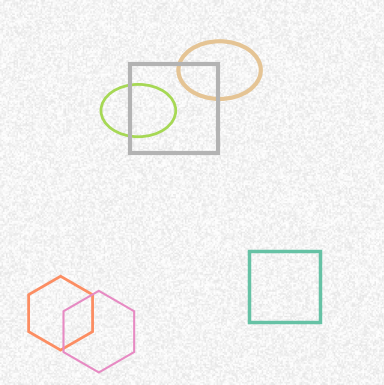[{"shape": "square", "thickness": 2.5, "radius": 0.46, "center": [0.738, 0.256]}, {"shape": "hexagon", "thickness": 2, "radius": 0.48, "center": [0.157, 0.187]}, {"shape": "hexagon", "thickness": 1.5, "radius": 0.53, "center": [0.257, 0.139]}, {"shape": "oval", "thickness": 2, "radius": 0.49, "center": [0.359, 0.713]}, {"shape": "oval", "thickness": 3, "radius": 0.54, "center": [0.57, 0.818]}, {"shape": "square", "thickness": 3, "radius": 0.57, "center": [0.452, 0.718]}]